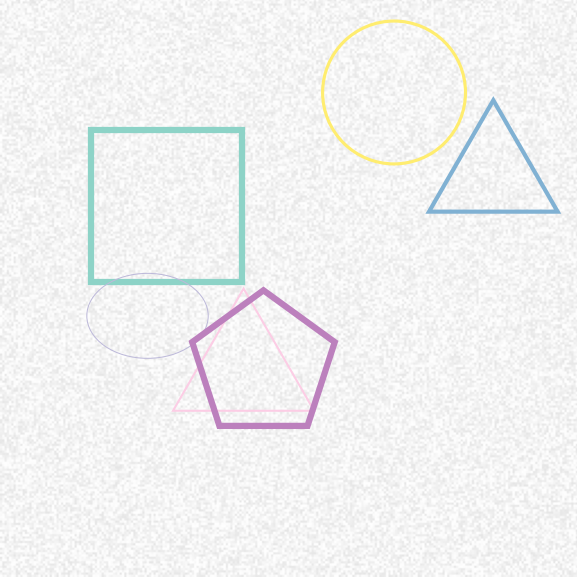[{"shape": "square", "thickness": 3, "radius": 0.66, "center": [0.288, 0.642]}, {"shape": "oval", "thickness": 0.5, "radius": 0.53, "center": [0.255, 0.452]}, {"shape": "triangle", "thickness": 2, "radius": 0.64, "center": [0.854, 0.697]}, {"shape": "triangle", "thickness": 1, "radius": 0.71, "center": [0.422, 0.358]}, {"shape": "pentagon", "thickness": 3, "radius": 0.65, "center": [0.456, 0.367]}, {"shape": "circle", "thickness": 1.5, "radius": 0.62, "center": [0.682, 0.839]}]